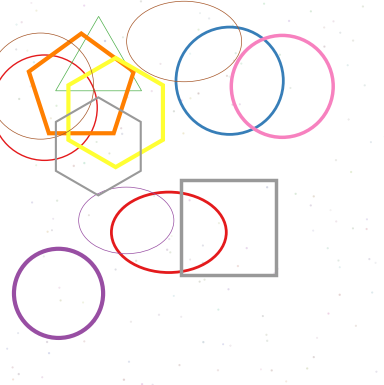[{"shape": "circle", "thickness": 1, "radius": 0.68, "center": [0.116, 0.72]}, {"shape": "oval", "thickness": 2, "radius": 0.75, "center": [0.439, 0.397]}, {"shape": "circle", "thickness": 2, "radius": 0.7, "center": [0.597, 0.79]}, {"shape": "triangle", "thickness": 0.5, "radius": 0.64, "center": [0.256, 0.829]}, {"shape": "oval", "thickness": 0.5, "radius": 0.62, "center": [0.328, 0.427]}, {"shape": "circle", "thickness": 3, "radius": 0.58, "center": [0.152, 0.238]}, {"shape": "pentagon", "thickness": 3, "radius": 0.72, "center": [0.211, 0.77]}, {"shape": "hexagon", "thickness": 3, "radius": 0.71, "center": [0.3, 0.708]}, {"shape": "oval", "thickness": 0.5, "radius": 0.75, "center": [0.478, 0.892]}, {"shape": "circle", "thickness": 0.5, "radius": 0.69, "center": [0.105, 0.776]}, {"shape": "circle", "thickness": 2.5, "radius": 0.66, "center": [0.733, 0.776]}, {"shape": "square", "thickness": 2.5, "radius": 0.62, "center": [0.593, 0.41]}, {"shape": "hexagon", "thickness": 1.5, "radius": 0.64, "center": [0.255, 0.62]}]